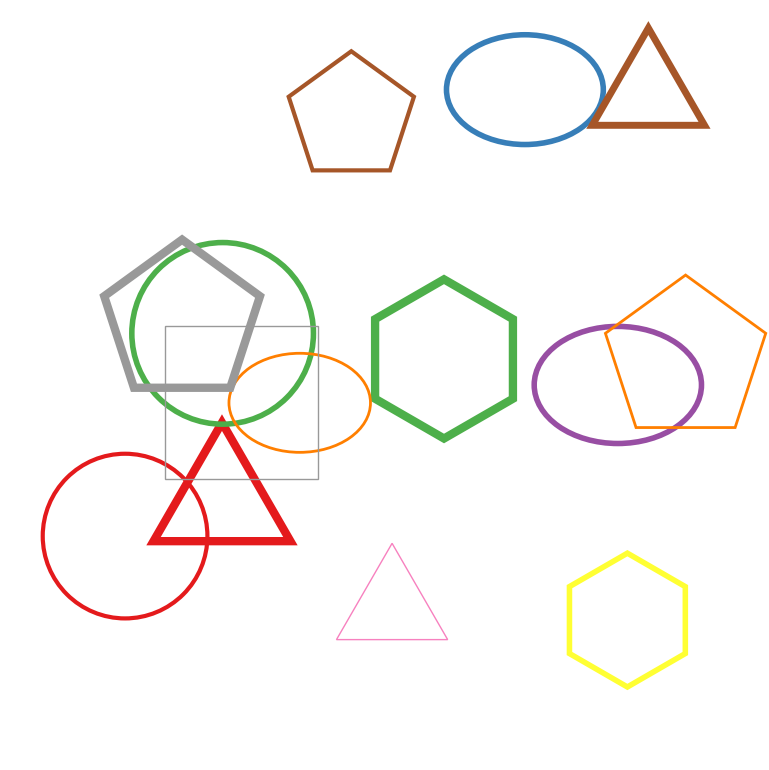[{"shape": "triangle", "thickness": 3, "radius": 0.51, "center": [0.288, 0.348]}, {"shape": "circle", "thickness": 1.5, "radius": 0.53, "center": [0.162, 0.304]}, {"shape": "oval", "thickness": 2, "radius": 0.51, "center": [0.682, 0.884]}, {"shape": "hexagon", "thickness": 3, "radius": 0.52, "center": [0.577, 0.534]}, {"shape": "circle", "thickness": 2, "radius": 0.59, "center": [0.289, 0.567]}, {"shape": "oval", "thickness": 2, "radius": 0.54, "center": [0.802, 0.5]}, {"shape": "pentagon", "thickness": 1, "radius": 0.55, "center": [0.89, 0.533]}, {"shape": "oval", "thickness": 1, "radius": 0.46, "center": [0.389, 0.477]}, {"shape": "hexagon", "thickness": 2, "radius": 0.43, "center": [0.815, 0.195]}, {"shape": "pentagon", "thickness": 1.5, "radius": 0.43, "center": [0.456, 0.848]}, {"shape": "triangle", "thickness": 2.5, "radius": 0.42, "center": [0.842, 0.879]}, {"shape": "triangle", "thickness": 0.5, "radius": 0.42, "center": [0.509, 0.211]}, {"shape": "pentagon", "thickness": 3, "radius": 0.53, "center": [0.236, 0.582]}, {"shape": "square", "thickness": 0.5, "radius": 0.5, "center": [0.313, 0.477]}]